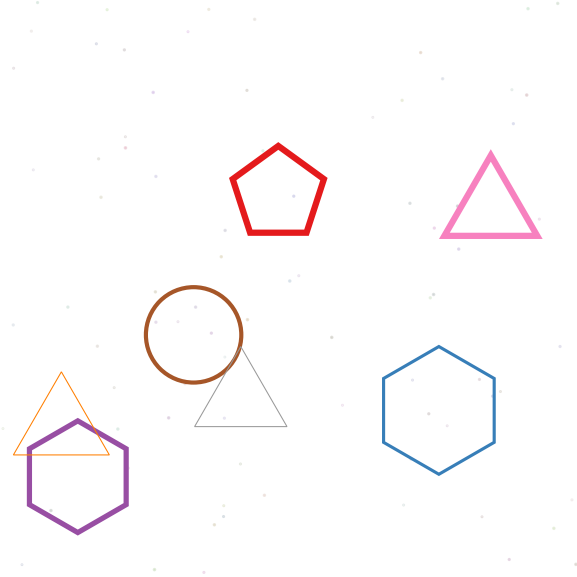[{"shape": "pentagon", "thickness": 3, "radius": 0.42, "center": [0.482, 0.663]}, {"shape": "hexagon", "thickness": 1.5, "radius": 0.55, "center": [0.76, 0.288]}, {"shape": "hexagon", "thickness": 2.5, "radius": 0.48, "center": [0.135, 0.174]}, {"shape": "triangle", "thickness": 0.5, "radius": 0.48, "center": [0.106, 0.259]}, {"shape": "circle", "thickness": 2, "radius": 0.41, "center": [0.335, 0.419]}, {"shape": "triangle", "thickness": 3, "radius": 0.46, "center": [0.85, 0.637]}, {"shape": "triangle", "thickness": 0.5, "radius": 0.46, "center": [0.417, 0.307]}]